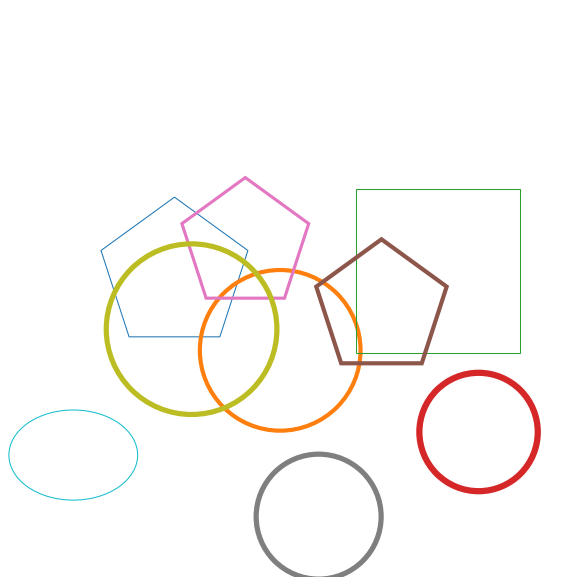[{"shape": "pentagon", "thickness": 0.5, "radius": 0.67, "center": [0.302, 0.524]}, {"shape": "circle", "thickness": 2, "radius": 0.7, "center": [0.485, 0.392]}, {"shape": "square", "thickness": 0.5, "radius": 0.71, "center": [0.759, 0.529]}, {"shape": "circle", "thickness": 3, "radius": 0.51, "center": [0.829, 0.251]}, {"shape": "pentagon", "thickness": 2, "radius": 0.59, "center": [0.661, 0.466]}, {"shape": "pentagon", "thickness": 1.5, "radius": 0.58, "center": [0.425, 0.576]}, {"shape": "circle", "thickness": 2.5, "radius": 0.54, "center": [0.552, 0.104]}, {"shape": "circle", "thickness": 2.5, "radius": 0.74, "center": [0.332, 0.429]}, {"shape": "oval", "thickness": 0.5, "radius": 0.56, "center": [0.127, 0.211]}]